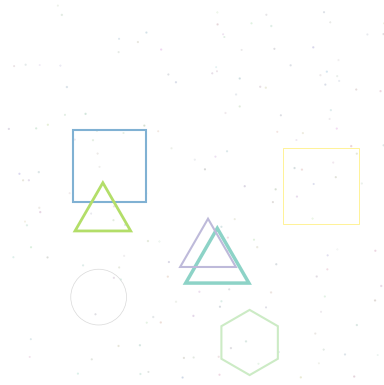[{"shape": "triangle", "thickness": 2.5, "radius": 0.47, "center": [0.564, 0.312]}, {"shape": "triangle", "thickness": 1.5, "radius": 0.42, "center": [0.54, 0.348]}, {"shape": "square", "thickness": 1.5, "radius": 0.47, "center": [0.284, 0.569]}, {"shape": "triangle", "thickness": 2, "radius": 0.42, "center": [0.267, 0.442]}, {"shape": "circle", "thickness": 0.5, "radius": 0.36, "center": [0.256, 0.228]}, {"shape": "hexagon", "thickness": 1.5, "radius": 0.42, "center": [0.648, 0.11]}, {"shape": "square", "thickness": 0.5, "radius": 0.49, "center": [0.833, 0.516]}]